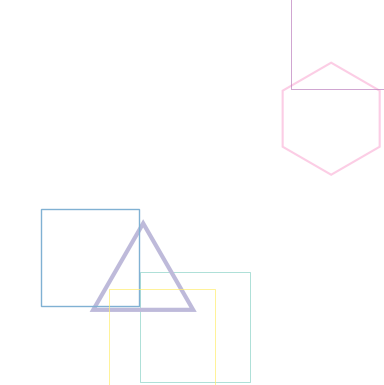[{"shape": "square", "thickness": 0.5, "radius": 0.71, "center": [0.506, 0.15]}, {"shape": "triangle", "thickness": 3, "radius": 0.75, "center": [0.372, 0.27]}, {"shape": "square", "thickness": 1, "radius": 0.64, "center": [0.234, 0.331]}, {"shape": "hexagon", "thickness": 1.5, "radius": 0.73, "center": [0.86, 0.692]}, {"shape": "square", "thickness": 0.5, "radius": 0.64, "center": [0.884, 0.898]}, {"shape": "square", "thickness": 0.5, "radius": 0.69, "center": [0.421, 0.113]}]